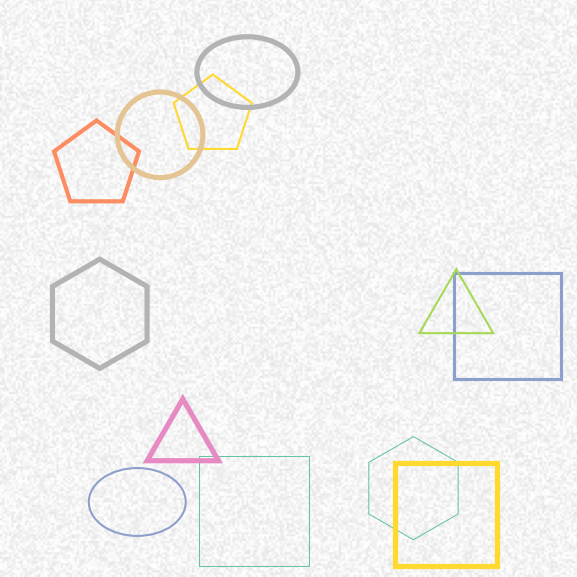[{"shape": "square", "thickness": 0.5, "radius": 0.47, "center": [0.44, 0.114]}, {"shape": "hexagon", "thickness": 0.5, "radius": 0.45, "center": [0.716, 0.154]}, {"shape": "pentagon", "thickness": 2, "radius": 0.39, "center": [0.167, 0.713]}, {"shape": "oval", "thickness": 1, "radius": 0.42, "center": [0.238, 0.13]}, {"shape": "square", "thickness": 1.5, "radius": 0.46, "center": [0.879, 0.435]}, {"shape": "triangle", "thickness": 2.5, "radius": 0.36, "center": [0.317, 0.237]}, {"shape": "triangle", "thickness": 1, "radius": 0.37, "center": [0.79, 0.459]}, {"shape": "pentagon", "thickness": 1, "radius": 0.36, "center": [0.368, 0.799]}, {"shape": "square", "thickness": 2.5, "radius": 0.44, "center": [0.772, 0.108]}, {"shape": "circle", "thickness": 2.5, "radius": 0.37, "center": [0.277, 0.766]}, {"shape": "hexagon", "thickness": 2.5, "radius": 0.47, "center": [0.173, 0.456]}, {"shape": "oval", "thickness": 2.5, "radius": 0.44, "center": [0.428, 0.874]}]